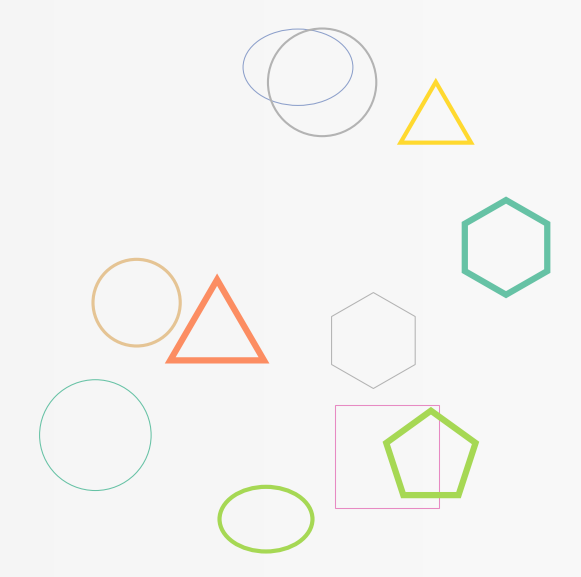[{"shape": "circle", "thickness": 0.5, "radius": 0.48, "center": [0.164, 0.246]}, {"shape": "hexagon", "thickness": 3, "radius": 0.41, "center": [0.871, 0.571]}, {"shape": "triangle", "thickness": 3, "radius": 0.47, "center": [0.374, 0.422]}, {"shape": "oval", "thickness": 0.5, "radius": 0.47, "center": [0.513, 0.883]}, {"shape": "square", "thickness": 0.5, "radius": 0.44, "center": [0.666, 0.209]}, {"shape": "pentagon", "thickness": 3, "radius": 0.4, "center": [0.741, 0.207]}, {"shape": "oval", "thickness": 2, "radius": 0.4, "center": [0.458, 0.1]}, {"shape": "triangle", "thickness": 2, "radius": 0.35, "center": [0.75, 0.787]}, {"shape": "circle", "thickness": 1.5, "radius": 0.38, "center": [0.235, 0.475]}, {"shape": "hexagon", "thickness": 0.5, "radius": 0.42, "center": [0.642, 0.409]}, {"shape": "circle", "thickness": 1, "radius": 0.47, "center": [0.554, 0.857]}]